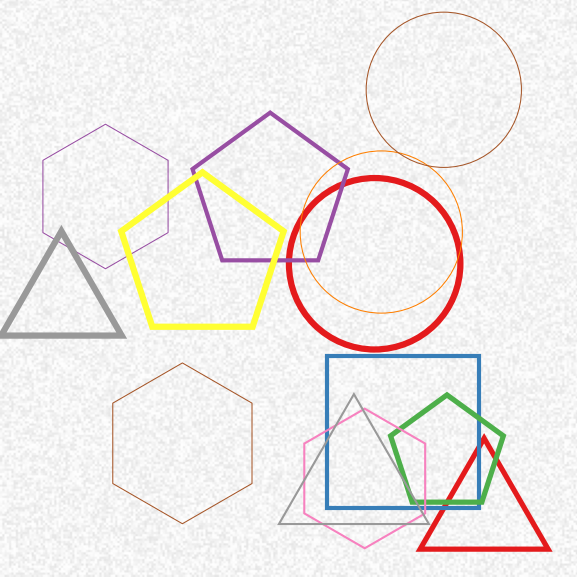[{"shape": "circle", "thickness": 3, "radius": 0.74, "center": [0.649, 0.542]}, {"shape": "triangle", "thickness": 2.5, "radius": 0.64, "center": [0.838, 0.112]}, {"shape": "square", "thickness": 2, "radius": 0.66, "center": [0.698, 0.251]}, {"shape": "pentagon", "thickness": 2.5, "radius": 0.51, "center": [0.774, 0.213]}, {"shape": "hexagon", "thickness": 0.5, "radius": 0.63, "center": [0.183, 0.659]}, {"shape": "pentagon", "thickness": 2, "radius": 0.71, "center": [0.468, 0.663]}, {"shape": "circle", "thickness": 0.5, "radius": 0.7, "center": [0.66, 0.597]}, {"shape": "pentagon", "thickness": 3, "radius": 0.74, "center": [0.351, 0.553]}, {"shape": "hexagon", "thickness": 0.5, "radius": 0.7, "center": [0.316, 0.231]}, {"shape": "circle", "thickness": 0.5, "radius": 0.67, "center": [0.768, 0.844]}, {"shape": "hexagon", "thickness": 1, "radius": 0.6, "center": [0.632, 0.171]}, {"shape": "triangle", "thickness": 1, "radius": 0.75, "center": [0.613, 0.167]}, {"shape": "triangle", "thickness": 3, "radius": 0.6, "center": [0.106, 0.478]}]